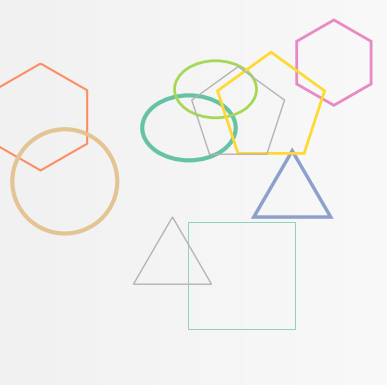[{"shape": "square", "thickness": 0.5, "radius": 0.69, "center": [0.624, 0.285]}, {"shape": "oval", "thickness": 3, "radius": 0.6, "center": [0.488, 0.668]}, {"shape": "hexagon", "thickness": 1.5, "radius": 0.69, "center": [0.105, 0.696]}, {"shape": "triangle", "thickness": 2.5, "radius": 0.57, "center": [0.754, 0.494]}, {"shape": "hexagon", "thickness": 2, "radius": 0.55, "center": [0.862, 0.837]}, {"shape": "oval", "thickness": 2, "radius": 0.53, "center": [0.556, 0.768]}, {"shape": "pentagon", "thickness": 2, "radius": 0.73, "center": [0.7, 0.719]}, {"shape": "circle", "thickness": 3, "radius": 0.68, "center": [0.167, 0.529]}, {"shape": "pentagon", "thickness": 1, "radius": 0.63, "center": [0.615, 0.701]}, {"shape": "triangle", "thickness": 1, "radius": 0.58, "center": [0.445, 0.32]}]